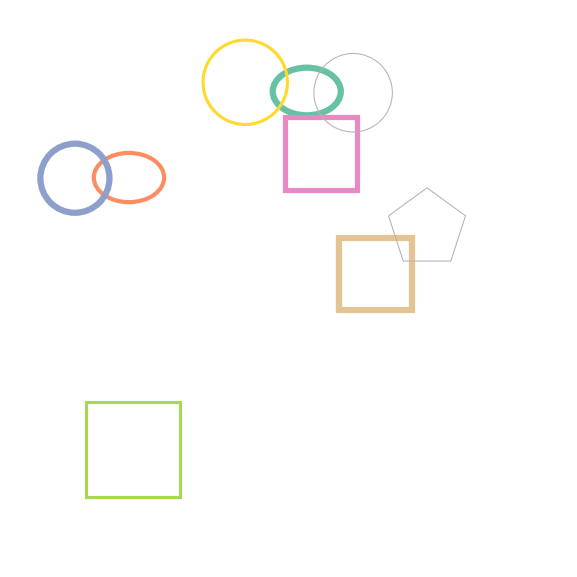[{"shape": "oval", "thickness": 3, "radius": 0.29, "center": [0.531, 0.841]}, {"shape": "oval", "thickness": 2, "radius": 0.3, "center": [0.223, 0.692]}, {"shape": "circle", "thickness": 3, "radius": 0.3, "center": [0.13, 0.691]}, {"shape": "square", "thickness": 2.5, "radius": 0.31, "center": [0.556, 0.733]}, {"shape": "square", "thickness": 1.5, "radius": 0.41, "center": [0.23, 0.22]}, {"shape": "circle", "thickness": 1.5, "radius": 0.37, "center": [0.425, 0.857]}, {"shape": "square", "thickness": 3, "radius": 0.32, "center": [0.65, 0.525]}, {"shape": "circle", "thickness": 0.5, "radius": 0.34, "center": [0.611, 0.839]}, {"shape": "pentagon", "thickness": 0.5, "radius": 0.35, "center": [0.739, 0.604]}]